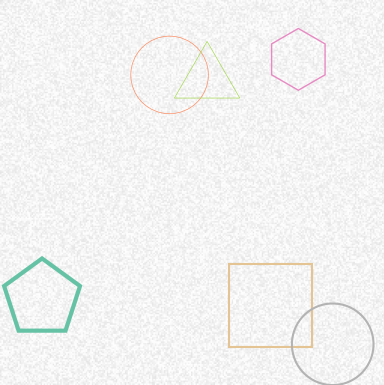[{"shape": "pentagon", "thickness": 3, "radius": 0.52, "center": [0.109, 0.225]}, {"shape": "circle", "thickness": 0.5, "radius": 0.5, "center": [0.44, 0.805]}, {"shape": "hexagon", "thickness": 1, "radius": 0.4, "center": [0.775, 0.846]}, {"shape": "triangle", "thickness": 0.5, "radius": 0.49, "center": [0.538, 0.794]}, {"shape": "square", "thickness": 1.5, "radius": 0.54, "center": [0.703, 0.206]}, {"shape": "circle", "thickness": 1.5, "radius": 0.53, "center": [0.864, 0.106]}]